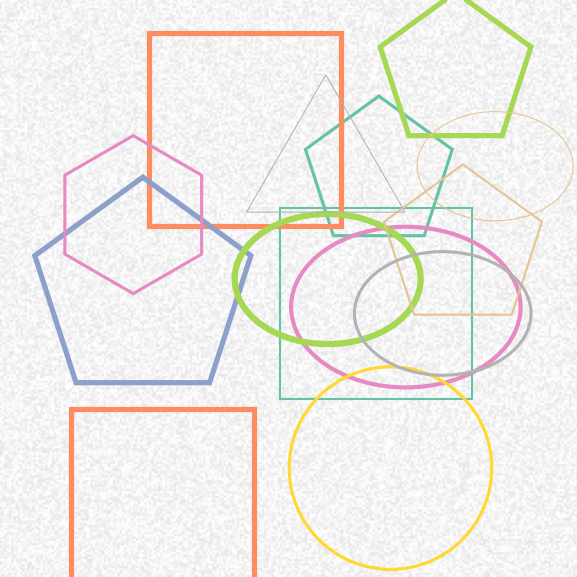[{"shape": "pentagon", "thickness": 1.5, "radius": 0.67, "center": [0.656, 0.699]}, {"shape": "square", "thickness": 1, "radius": 0.83, "center": [0.651, 0.473]}, {"shape": "square", "thickness": 2.5, "radius": 0.79, "center": [0.281, 0.133]}, {"shape": "square", "thickness": 2.5, "radius": 0.83, "center": [0.424, 0.775]}, {"shape": "pentagon", "thickness": 2.5, "radius": 0.98, "center": [0.247, 0.496]}, {"shape": "hexagon", "thickness": 1.5, "radius": 0.68, "center": [0.231, 0.627]}, {"shape": "oval", "thickness": 2, "radius": 0.99, "center": [0.703, 0.467]}, {"shape": "oval", "thickness": 3, "radius": 0.8, "center": [0.567, 0.516]}, {"shape": "pentagon", "thickness": 2.5, "radius": 0.69, "center": [0.789, 0.875]}, {"shape": "circle", "thickness": 1.5, "radius": 0.88, "center": [0.676, 0.189]}, {"shape": "pentagon", "thickness": 1, "radius": 0.72, "center": [0.802, 0.571]}, {"shape": "oval", "thickness": 0.5, "radius": 0.68, "center": [0.857, 0.711]}, {"shape": "oval", "thickness": 1.5, "radius": 0.76, "center": [0.767, 0.456]}, {"shape": "triangle", "thickness": 0.5, "radius": 0.79, "center": [0.564, 0.711]}]